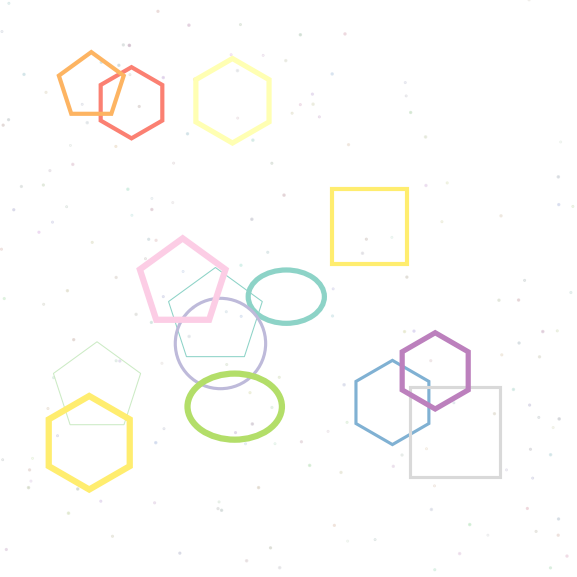[{"shape": "oval", "thickness": 2.5, "radius": 0.33, "center": [0.496, 0.485]}, {"shape": "pentagon", "thickness": 0.5, "radius": 0.43, "center": [0.373, 0.451]}, {"shape": "hexagon", "thickness": 2.5, "radius": 0.37, "center": [0.403, 0.825]}, {"shape": "circle", "thickness": 1.5, "radius": 0.39, "center": [0.382, 0.404]}, {"shape": "hexagon", "thickness": 2, "radius": 0.31, "center": [0.228, 0.821]}, {"shape": "hexagon", "thickness": 1.5, "radius": 0.36, "center": [0.68, 0.302]}, {"shape": "pentagon", "thickness": 2, "radius": 0.3, "center": [0.158, 0.85]}, {"shape": "oval", "thickness": 3, "radius": 0.41, "center": [0.406, 0.295]}, {"shape": "pentagon", "thickness": 3, "radius": 0.39, "center": [0.316, 0.508]}, {"shape": "square", "thickness": 1.5, "radius": 0.39, "center": [0.788, 0.251]}, {"shape": "hexagon", "thickness": 2.5, "radius": 0.33, "center": [0.754, 0.357]}, {"shape": "pentagon", "thickness": 0.5, "radius": 0.4, "center": [0.168, 0.328]}, {"shape": "hexagon", "thickness": 3, "radius": 0.4, "center": [0.155, 0.232]}, {"shape": "square", "thickness": 2, "radius": 0.33, "center": [0.64, 0.607]}]